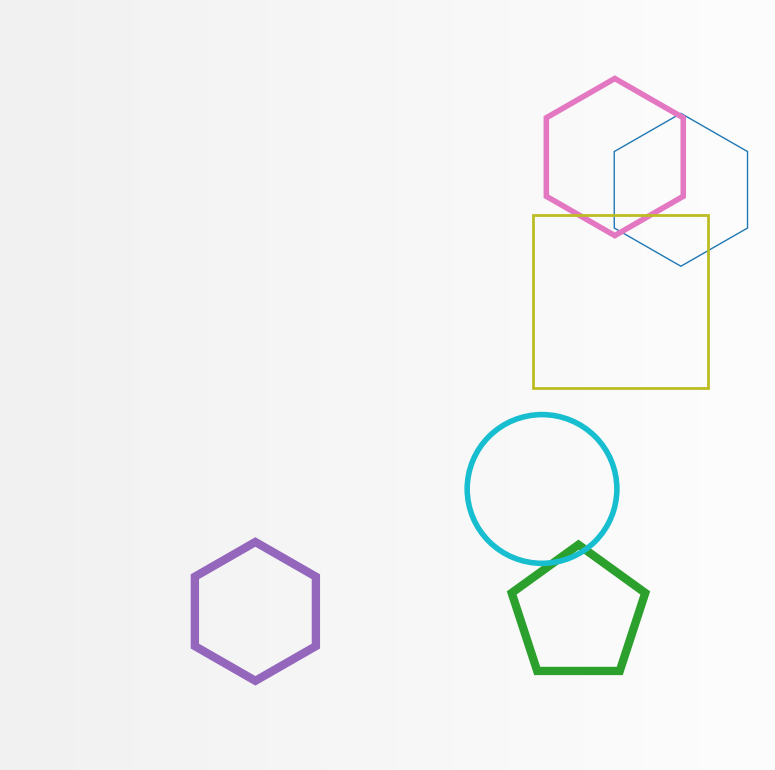[{"shape": "hexagon", "thickness": 0.5, "radius": 0.5, "center": [0.879, 0.754]}, {"shape": "pentagon", "thickness": 3, "radius": 0.45, "center": [0.746, 0.202]}, {"shape": "hexagon", "thickness": 3, "radius": 0.45, "center": [0.33, 0.206]}, {"shape": "hexagon", "thickness": 2, "radius": 0.51, "center": [0.793, 0.796]}, {"shape": "square", "thickness": 1, "radius": 0.56, "center": [0.801, 0.609]}, {"shape": "circle", "thickness": 2, "radius": 0.48, "center": [0.699, 0.365]}]